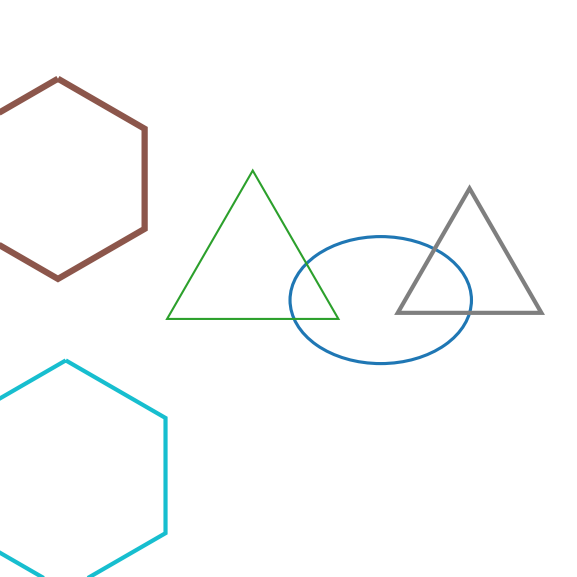[{"shape": "oval", "thickness": 1.5, "radius": 0.79, "center": [0.659, 0.479]}, {"shape": "triangle", "thickness": 1, "radius": 0.86, "center": [0.438, 0.533]}, {"shape": "hexagon", "thickness": 3, "radius": 0.87, "center": [0.1, 0.69]}, {"shape": "triangle", "thickness": 2, "radius": 0.72, "center": [0.813, 0.529]}, {"shape": "hexagon", "thickness": 2, "radius": 1.0, "center": [0.114, 0.176]}]